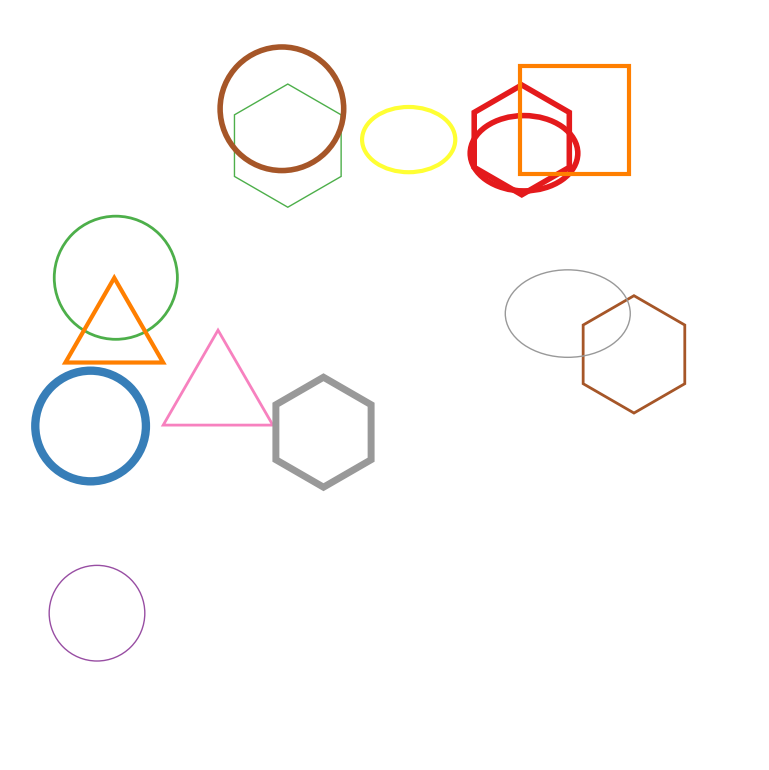[{"shape": "hexagon", "thickness": 2, "radius": 0.36, "center": [0.678, 0.818]}, {"shape": "oval", "thickness": 2, "radius": 0.35, "center": [0.681, 0.801]}, {"shape": "circle", "thickness": 3, "radius": 0.36, "center": [0.118, 0.447]}, {"shape": "circle", "thickness": 1, "radius": 0.4, "center": [0.15, 0.639]}, {"shape": "hexagon", "thickness": 0.5, "radius": 0.4, "center": [0.374, 0.811]}, {"shape": "circle", "thickness": 0.5, "radius": 0.31, "center": [0.126, 0.204]}, {"shape": "square", "thickness": 1.5, "radius": 0.35, "center": [0.746, 0.844]}, {"shape": "triangle", "thickness": 1.5, "radius": 0.37, "center": [0.148, 0.566]}, {"shape": "oval", "thickness": 1.5, "radius": 0.3, "center": [0.531, 0.819]}, {"shape": "circle", "thickness": 2, "radius": 0.4, "center": [0.366, 0.859]}, {"shape": "hexagon", "thickness": 1, "radius": 0.38, "center": [0.823, 0.54]}, {"shape": "triangle", "thickness": 1, "radius": 0.41, "center": [0.283, 0.489]}, {"shape": "oval", "thickness": 0.5, "radius": 0.41, "center": [0.737, 0.593]}, {"shape": "hexagon", "thickness": 2.5, "radius": 0.36, "center": [0.42, 0.439]}]